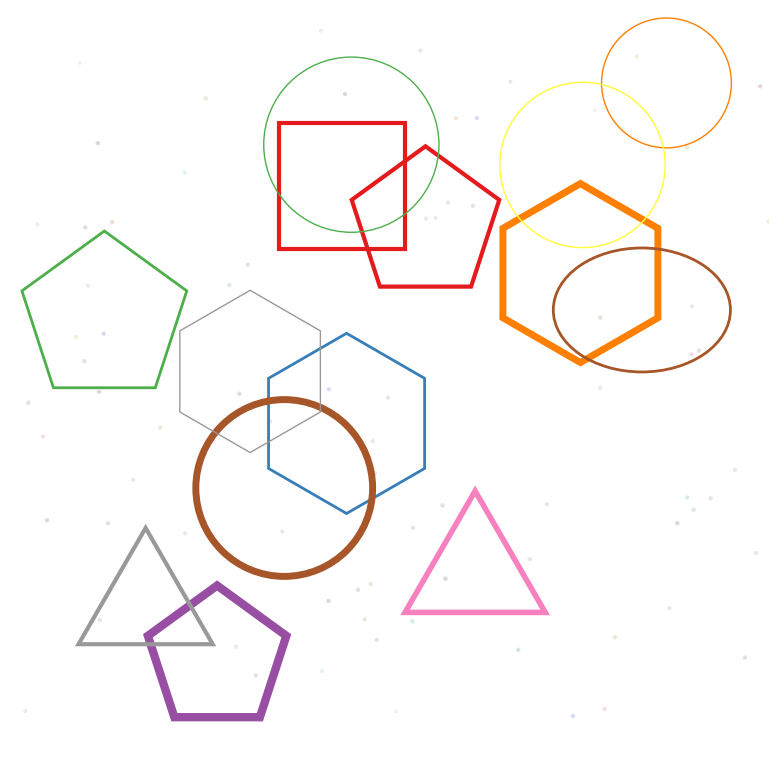[{"shape": "square", "thickness": 1.5, "radius": 0.41, "center": [0.444, 0.758]}, {"shape": "pentagon", "thickness": 1.5, "radius": 0.5, "center": [0.553, 0.709]}, {"shape": "hexagon", "thickness": 1, "radius": 0.59, "center": [0.45, 0.45]}, {"shape": "circle", "thickness": 0.5, "radius": 0.57, "center": [0.456, 0.812]}, {"shape": "pentagon", "thickness": 1, "radius": 0.56, "center": [0.136, 0.587]}, {"shape": "pentagon", "thickness": 3, "radius": 0.47, "center": [0.282, 0.145]}, {"shape": "hexagon", "thickness": 2.5, "radius": 0.58, "center": [0.754, 0.645]}, {"shape": "circle", "thickness": 0.5, "radius": 0.42, "center": [0.866, 0.892]}, {"shape": "circle", "thickness": 0.5, "radius": 0.54, "center": [0.756, 0.786]}, {"shape": "oval", "thickness": 1, "radius": 0.58, "center": [0.834, 0.597]}, {"shape": "circle", "thickness": 2.5, "radius": 0.57, "center": [0.369, 0.366]}, {"shape": "triangle", "thickness": 2, "radius": 0.53, "center": [0.617, 0.257]}, {"shape": "hexagon", "thickness": 0.5, "radius": 0.53, "center": [0.325, 0.518]}, {"shape": "triangle", "thickness": 1.5, "radius": 0.5, "center": [0.189, 0.214]}]